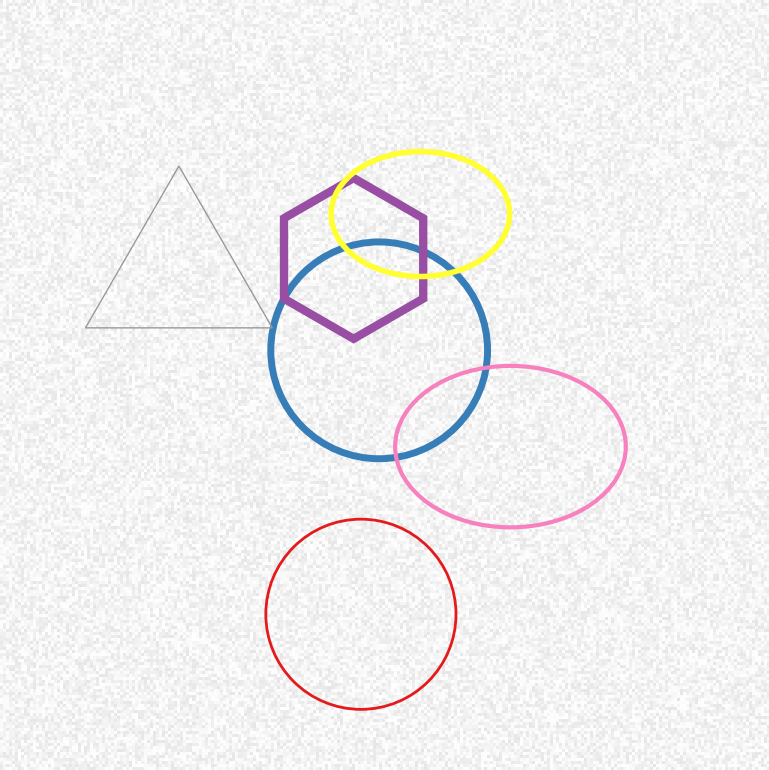[{"shape": "circle", "thickness": 1, "radius": 0.62, "center": [0.469, 0.202]}, {"shape": "circle", "thickness": 2.5, "radius": 0.7, "center": [0.492, 0.545]}, {"shape": "hexagon", "thickness": 3, "radius": 0.52, "center": [0.459, 0.664]}, {"shape": "oval", "thickness": 2, "radius": 0.58, "center": [0.546, 0.722]}, {"shape": "oval", "thickness": 1.5, "radius": 0.75, "center": [0.663, 0.42]}, {"shape": "triangle", "thickness": 0.5, "radius": 0.7, "center": [0.232, 0.644]}]